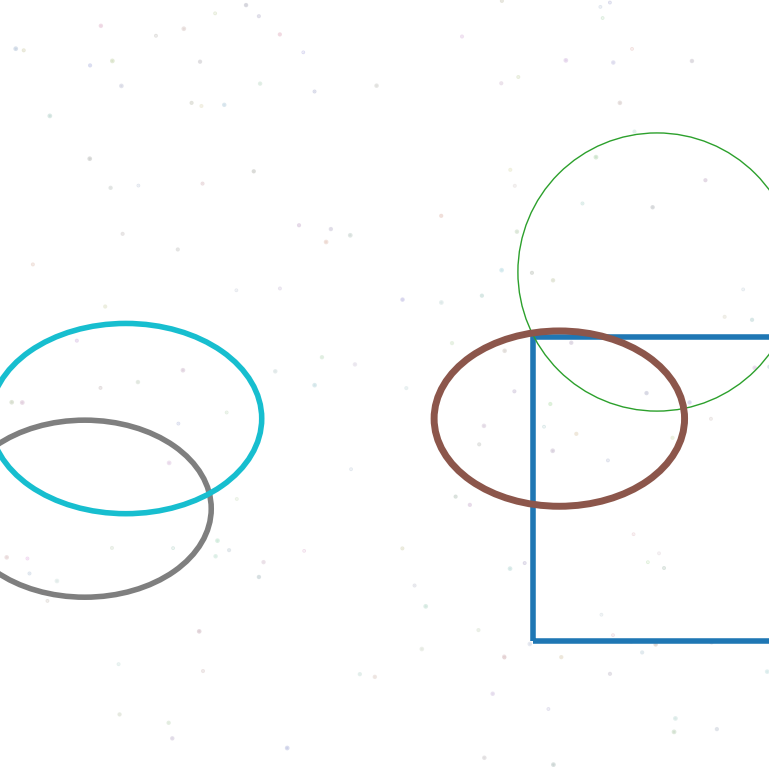[{"shape": "square", "thickness": 2, "radius": 0.99, "center": [0.889, 0.365]}, {"shape": "circle", "thickness": 0.5, "radius": 0.9, "center": [0.853, 0.647]}, {"shape": "oval", "thickness": 2.5, "radius": 0.81, "center": [0.726, 0.456]}, {"shape": "oval", "thickness": 2, "radius": 0.82, "center": [0.11, 0.339]}, {"shape": "oval", "thickness": 2, "radius": 0.88, "center": [0.163, 0.456]}]